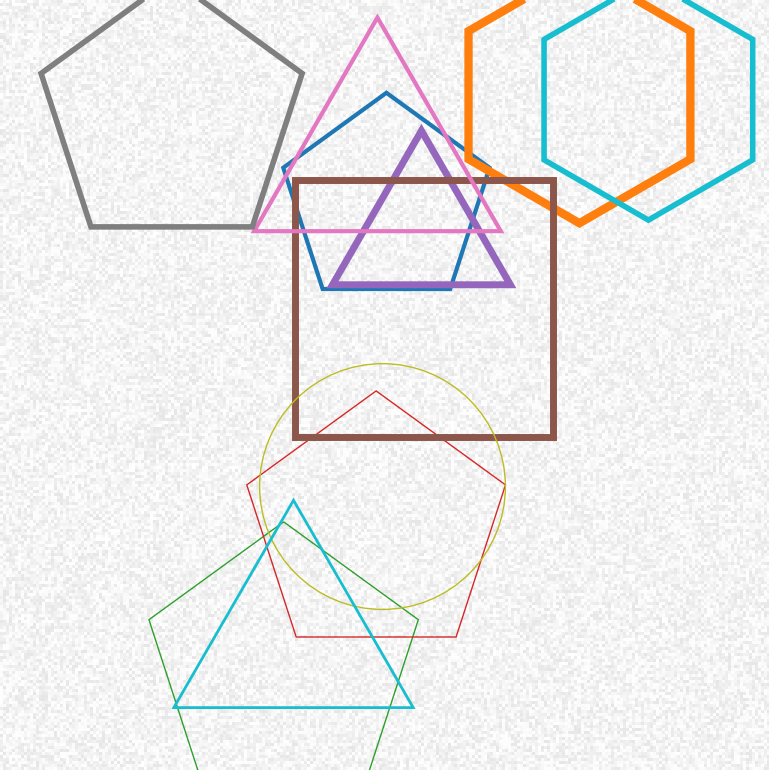[{"shape": "pentagon", "thickness": 1.5, "radius": 0.7, "center": [0.502, 0.739]}, {"shape": "hexagon", "thickness": 3, "radius": 0.83, "center": [0.753, 0.876]}, {"shape": "pentagon", "thickness": 0.5, "radius": 0.92, "center": [0.368, 0.138]}, {"shape": "pentagon", "thickness": 0.5, "radius": 0.88, "center": [0.489, 0.316]}, {"shape": "triangle", "thickness": 2.5, "radius": 0.67, "center": [0.547, 0.697]}, {"shape": "square", "thickness": 2.5, "radius": 0.84, "center": [0.551, 0.599]}, {"shape": "triangle", "thickness": 1.5, "radius": 0.92, "center": [0.49, 0.792]}, {"shape": "pentagon", "thickness": 2, "radius": 0.89, "center": [0.223, 0.85]}, {"shape": "circle", "thickness": 0.5, "radius": 0.8, "center": [0.497, 0.368]}, {"shape": "hexagon", "thickness": 2, "radius": 0.78, "center": [0.842, 0.871]}, {"shape": "triangle", "thickness": 1, "radius": 0.9, "center": [0.381, 0.171]}]